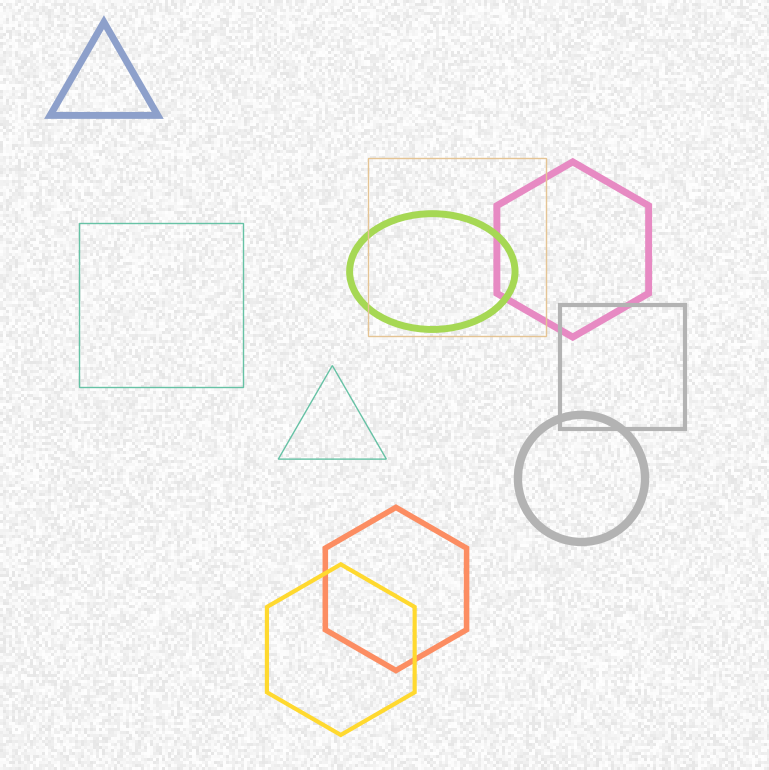[{"shape": "square", "thickness": 0.5, "radius": 0.53, "center": [0.209, 0.604]}, {"shape": "triangle", "thickness": 0.5, "radius": 0.41, "center": [0.432, 0.444]}, {"shape": "hexagon", "thickness": 2, "radius": 0.53, "center": [0.514, 0.235]}, {"shape": "triangle", "thickness": 2.5, "radius": 0.4, "center": [0.135, 0.89]}, {"shape": "hexagon", "thickness": 2.5, "radius": 0.57, "center": [0.744, 0.676]}, {"shape": "oval", "thickness": 2.5, "radius": 0.54, "center": [0.561, 0.647]}, {"shape": "hexagon", "thickness": 1.5, "radius": 0.55, "center": [0.443, 0.156]}, {"shape": "square", "thickness": 0.5, "radius": 0.58, "center": [0.593, 0.679]}, {"shape": "square", "thickness": 1.5, "radius": 0.4, "center": [0.809, 0.523]}, {"shape": "circle", "thickness": 3, "radius": 0.41, "center": [0.755, 0.379]}]